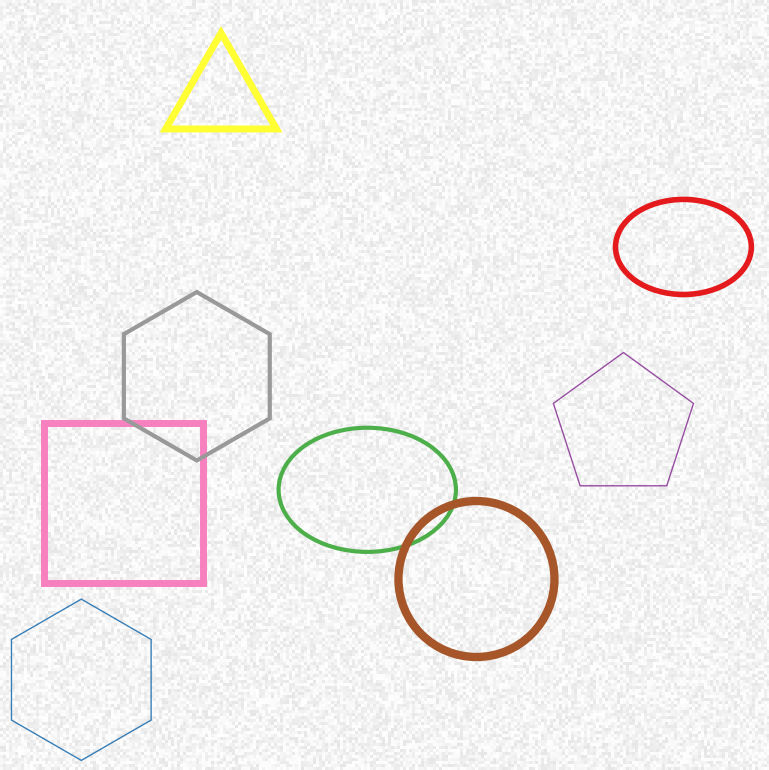[{"shape": "oval", "thickness": 2, "radius": 0.44, "center": [0.888, 0.679]}, {"shape": "hexagon", "thickness": 0.5, "radius": 0.52, "center": [0.106, 0.117]}, {"shape": "oval", "thickness": 1.5, "radius": 0.58, "center": [0.477, 0.364]}, {"shape": "pentagon", "thickness": 0.5, "radius": 0.48, "center": [0.81, 0.447]}, {"shape": "triangle", "thickness": 2.5, "radius": 0.42, "center": [0.287, 0.874]}, {"shape": "circle", "thickness": 3, "radius": 0.51, "center": [0.619, 0.248]}, {"shape": "square", "thickness": 2.5, "radius": 0.52, "center": [0.16, 0.347]}, {"shape": "hexagon", "thickness": 1.5, "radius": 0.55, "center": [0.256, 0.511]}]